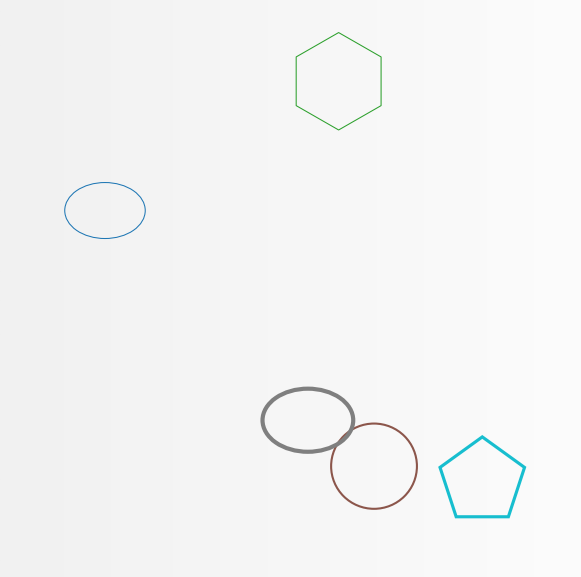[{"shape": "oval", "thickness": 0.5, "radius": 0.35, "center": [0.181, 0.635]}, {"shape": "hexagon", "thickness": 0.5, "radius": 0.42, "center": [0.583, 0.858]}, {"shape": "circle", "thickness": 1, "radius": 0.37, "center": [0.643, 0.192]}, {"shape": "oval", "thickness": 2, "radius": 0.39, "center": [0.53, 0.271]}, {"shape": "pentagon", "thickness": 1.5, "radius": 0.38, "center": [0.83, 0.166]}]